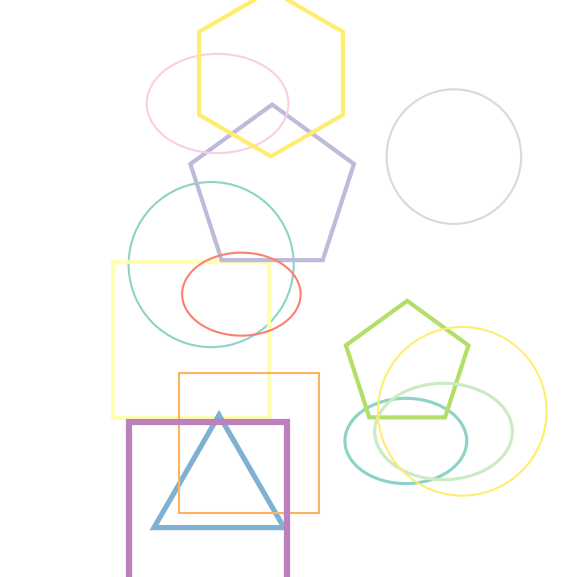[{"shape": "circle", "thickness": 1, "radius": 0.71, "center": [0.366, 0.541]}, {"shape": "oval", "thickness": 1.5, "radius": 0.53, "center": [0.703, 0.236]}, {"shape": "square", "thickness": 2, "radius": 0.68, "center": [0.332, 0.411]}, {"shape": "pentagon", "thickness": 2, "radius": 0.74, "center": [0.471, 0.669]}, {"shape": "oval", "thickness": 1, "radius": 0.51, "center": [0.418, 0.49]}, {"shape": "triangle", "thickness": 2.5, "radius": 0.65, "center": [0.379, 0.15]}, {"shape": "square", "thickness": 1, "radius": 0.6, "center": [0.432, 0.232]}, {"shape": "pentagon", "thickness": 2, "radius": 0.56, "center": [0.705, 0.367]}, {"shape": "oval", "thickness": 1, "radius": 0.61, "center": [0.377, 0.82]}, {"shape": "circle", "thickness": 1, "radius": 0.58, "center": [0.786, 0.728]}, {"shape": "square", "thickness": 3, "radius": 0.68, "center": [0.361, 0.132]}, {"shape": "oval", "thickness": 1.5, "radius": 0.6, "center": [0.768, 0.252]}, {"shape": "circle", "thickness": 1, "radius": 0.73, "center": [0.8, 0.287]}, {"shape": "hexagon", "thickness": 2, "radius": 0.72, "center": [0.469, 0.872]}]